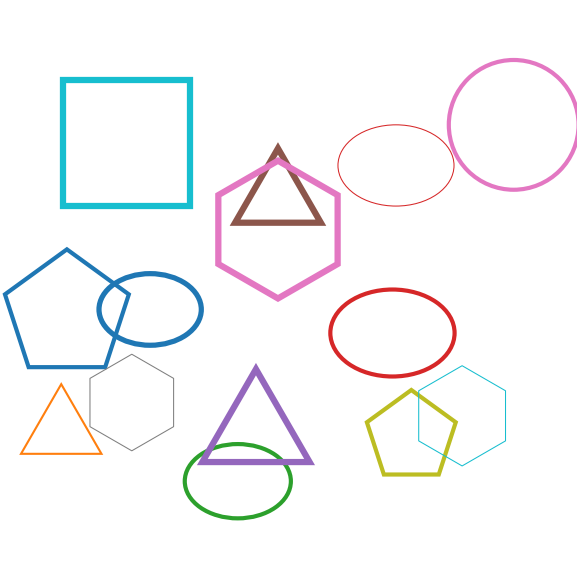[{"shape": "pentagon", "thickness": 2, "radius": 0.56, "center": [0.116, 0.455]}, {"shape": "oval", "thickness": 2.5, "radius": 0.44, "center": [0.26, 0.463]}, {"shape": "triangle", "thickness": 1, "radius": 0.4, "center": [0.106, 0.254]}, {"shape": "oval", "thickness": 2, "radius": 0.46, "center": [0.412, 0.166]}, {"shape": "oval", "thickness": 0.5, "radius": 0.5, "center": [0.686, 0.713]}, {"shape": "oval", "thickness": 2, "radius": 0.54, "center": [0.68, 0.422]}, {"shape": "triangle", "thickness": 3, "radius": 0.54, "center": [0.443, 0.253]}, {"shape": "triangle", "thickness": 3, "radius": 0.43, "center": [0.481, 0.656]}, {"shape": "circle", "thickness": 2, "radius": 0.56, "center": [0.89, 0.783]}, {"shape": "hexagon", "thickness": 3, "radius": 0.6, "center": [0.481, 0.602]}, {"shape": "hexagon", "thickness": 0.5, "radius": 0.42, "center": [0.228, 0.302]}, {"shape": "pentagon", "thickness": 2, "radius": 0.4, "center": [0.712, 0.243]}, {"shape": "hexagon", "thickness": 0.5, "radius": 0.43, "center": [0.8, 0.279]}, {"shape": "square", "thickness": 3, "radius": 0.55, "center": [0.219, 0.752]}]